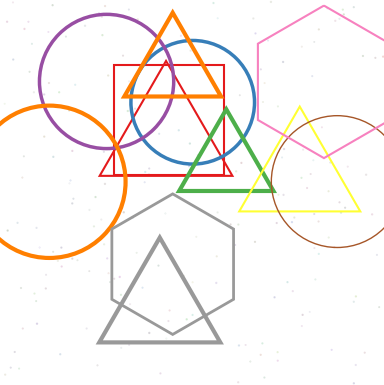[{"shape": "square", "thickness": 1.5, "radius": 0.72, "center": [0.439, 0.689]}, {"shape": "triangle", "thickness": 1.5, "radius": 1.0, "center": [0.431, 0.643]}, {"shape": "circle", "thickness": 2.5, "radius": 0.8, "center": [0.501, 0.734]}, {"shape": "triangle", "thickness": 3, "radius": 0.71, "center": [0.588, 0.575]}, {"shape": "circle", "thickness": 2.5, "radius": 0.87, "center": [0.277, 0.788]}, {"shape": "triangle", "thickness": 3, "radius": 0.73, "center": [0.449, 0.822]}, {"shape": "circle", "thickness": 3, "radius": 0.99, "center": [0.128, 0.528]}, {"shape": "triangle", "thickness": 1.5, "radius": 0.91, "center": [0.779, 0.542]}, {"shape": "circle", "thickness": 1, "radius": 0.86, "center": [0.876, 0.528]}, {"shape": "hexagon", "thickness": 1.5, "radius": 0.99, "center": [0.841, 0.787]}, {"shape": "triangle", "thickness": 3, "radius": 0.91, "center": [0.415, 0.201]}, {"shape": "hexagon", "thickness": 2, "radius": 0.91, "center": [0.449, 0.314]}]